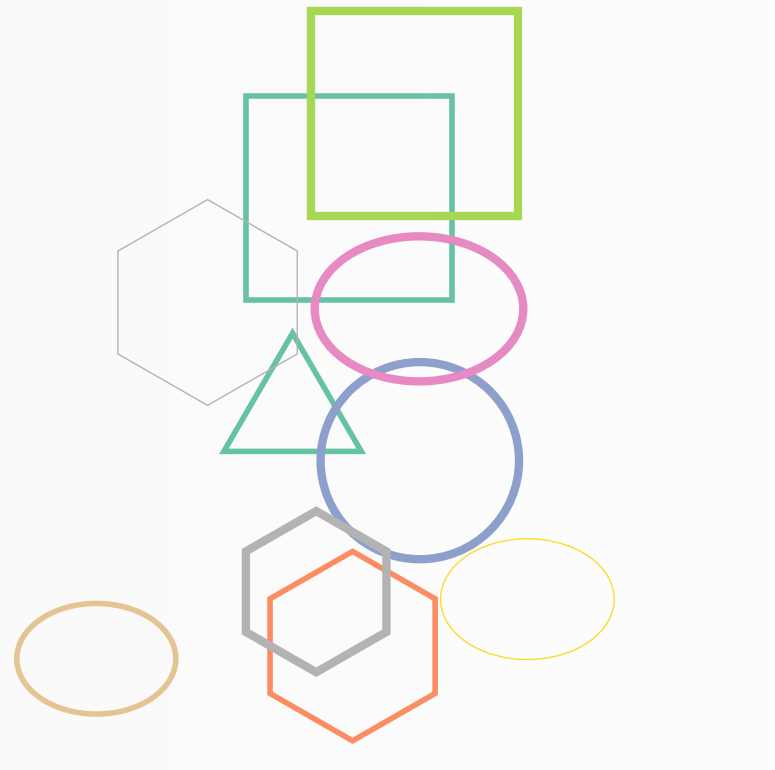[{"shape": "triangle", "thickness": 2, "radius": 0.51, "center": [0.378, 0.465]}, {"shape": "square", "thickness": 2, "radius": 0.66, "center": [0.45, 0.743]}, {"shape": "hexagon", "thickness": 2, "radius": 0.61, "center": [0.455, 0.161]}, {"shape": "circle", "thickness": 3, "radius": 0.64, "center": [0.542, 0.402]}, {"shape": "oval", "thickness": 3, "radius": 0.67, "center": [0.541, 0.599]}, {"shape": "square", "thickness": 3, "radius": 0.67, "center": [0.535, 0.853]}, {"shape": "oval", "thickness": 0.5, "radius": 0.56, "center": [0.681, 0.222]}, {"shape": "oval", "thickness": 2, "radius": 0.51, "center": [0.124, 0.144]}, {"shape": "hexagon", "thickness": 0.5, "radius": 0.67, "center": [0.268, 0.607]}, {"shape": "hexagon", "thickness": 3, "radius": 0.52, "center": [0.408, 0.232]}]